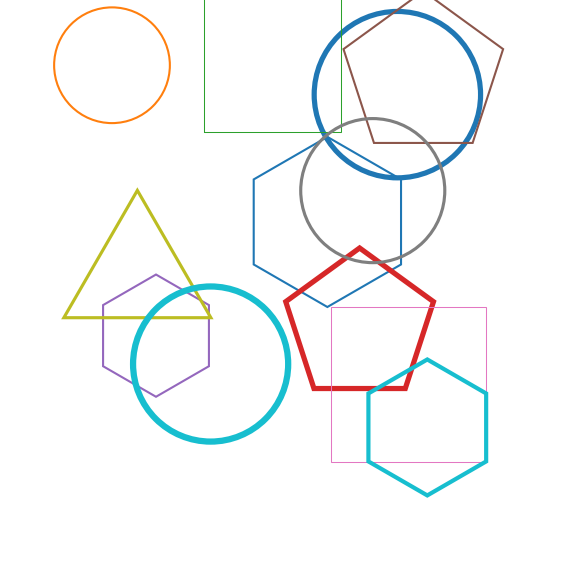[{"shape": "hexagon", "thickness": 1, "radius": 0.74, "center": [0.567, 0.615]}, {"shape": "circle", "thickness": 2.5, "radius": 0.72, "center": [0.688, 0.835]}, {"shape": "circle", "thickness": 1, "radius": 0.5, "center": [0.194, 0.886]}, {"shape": "square", "thickness": 0.5, "radius": 0.59, "center": [0.472, 0.89]}, {"shape": "pentagon", "thickness": 2.5, "radius": 0.67, "center": [0.623, 0.435]}, {"shape": "hexagon", "thickness": 1, "radius": 0.53, "center": [0.27, 0.418]}, {"shape": "pentagon", "thickness": 1, "radius": 0.73, "center": [0.733, 0.869]}, {"shape": "square", "thickness": 0.5, "radius": 0.67, "center": [0.708, 0.333]}, {"shape": "circle", "thickness": 1.5, "radius": 0.62, "center": [0.645, 0.669]}, {"shape": "triangle", "thickness": 1.5, "radius": 0.73, "center": [0.238, 0.522]}, {"shape": "hexagon", "thickness": 2, "radius": 0.59, "center": [0.74, 0.259]}, {"shape": "circle", "thickness": 3, "radius": 0.67, "center": [0.365, 0.369]}]